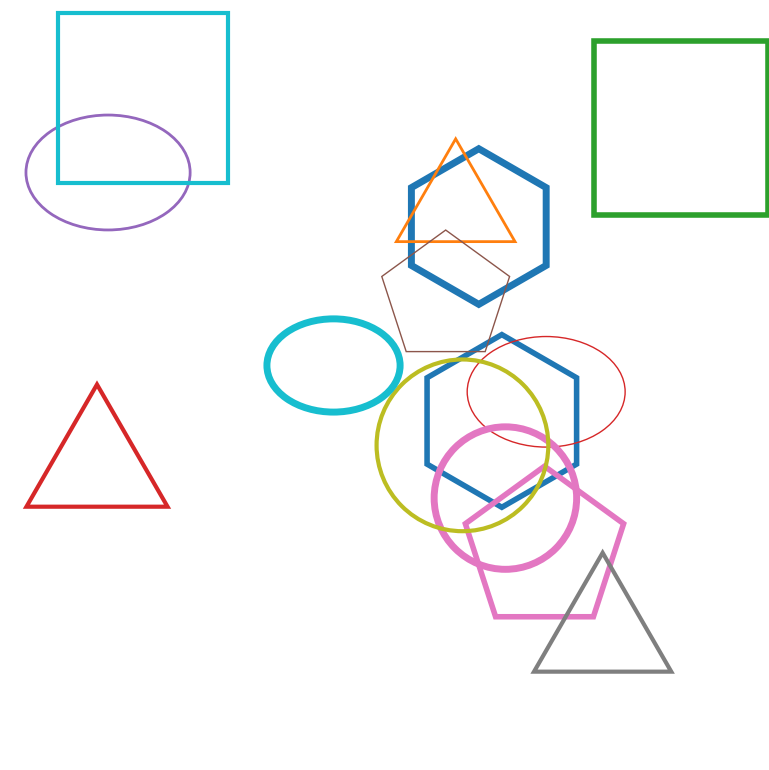[{"shape": "hexagon", "thickness": 2.5, "radius": 0.51, "center": [0.622, 0.706]}, {"shape": "hexagon", "thickness": 2, "radius": 0.56, "center": [0.652, 0.453]}, {"shape": "triangle", "thickness": 1, "radius": 0.44, "center": [0.592, 0.731]}, {"shape": "square", "thickness": 2, "radius": 0.56, "center": [0.884, 0.834]}, {"shape": "oval", "thickness": 0.5, "radius": 0.51, "center": [0.709, 0.491]}, {"shape": "triangle", "thickness": 1.5, "radius": 0.53, "center": [0.126, 0.395]}, {"shape": "oval", "thickness": 1, "radius": 0.53, "center": [0.14, 0.776]}, {"shape": "pentagon", "thickness": 0.5, "radius": 0.44, "center": [0.579, 0.614]}, {"shape": "pentagon", "thickness": 2, "radius": 0.54, "center": [0.707, 0.286]}, {"shape": "circle", "thickness": 2.5, "radius": 0.46, "center": [0.656, 0.353]}, {"shape": "triangle", "thickness": 1.5, "radius": 0.51, "center": [0.783, 0.179]}, {"shape": "circle", "thickness": 1.5, "radius": 0.56, "center": [0.601, 0.422]}, {"shape": "square", "thickness": 1.5, "radius": 0.55, "center": [0.185, 0.873]}, {"shape": "oval", "thickness": 2.5, "radius": 0.43, "center": [0.433, 0.525]}]